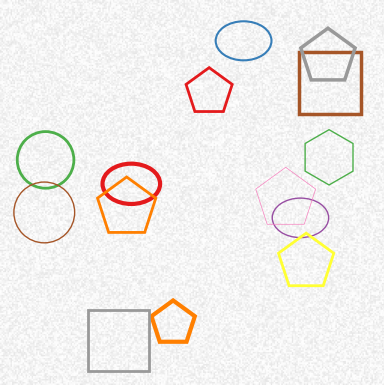[{"shape": "pentagon", "thickness": 2, "radius": 0.32, "center": [0.543, 0.761]}, {"shape": "oval", "thickness": 3, "radius": 0.37, "center": [0.341, 0.523]}, {"shape": "oval", "thickness": 1.5, "radius": 0.36, "center": [0.633, 0.894]}, {"shape": "circle", "thickness": 2, "radius": 0.37, "center": [0.118, 0.585]}, {"shape": "hexagon", "thickness": 1, "radius": 0.36, "center": [0.855, 0.591]}, {"shape": "oval", "thickness": 1, "radius": 0.37, "center": [0.78, 0.434]}, {"shape": "pentagon", "thickness": 2, "radius": 0.4, "center": [0.329, 0.461]}, {"shape": "pentagon", "thickness": 3, "radius": 0.3, "center": [0.45, 0.16]}, {"shape": "pentagon", "thickness": 2, "radius": 0.38, "center": [0.795, 0.319]}, {"shape": "circle", "thickness": 1, "radius": 0.39, "center": [0.115, 0.448]}, {"shape": "square", "thickness": 2.5, "radius": 0.4, "center": [0.858, 0.783]}, {"shape": "pentagon", "thickness": 0.5, "radius": 0.41, "center": [0.742, 0.484]}, {"shape": "square", "thickness": 2, "radius": 0.4, "center": [0.307, 0.115]}, {"shape": "pentagon", "thickness": 2.5, "radius": 0.37, "center": [0.852, 0.852]}]